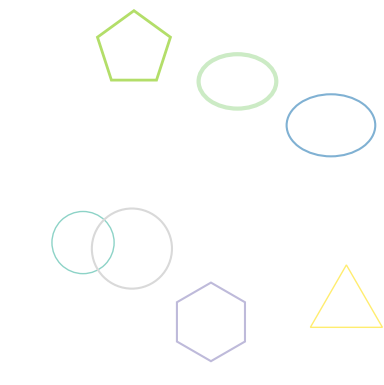[{"shape": "circle", "thickness": 1, "radius": 0.4, "center": [0.216, 0.37]}, {"shape": "hexagon", "thickness": 1.5, "radius": 0.51, "center": [0.548, 0.164]}, {"shape": "oval", "thickness": 1.5, "radius": 0.58, "center": [0.86, 0.675]}, {"shape": "pentagon", "thickness": 2, "radius": 0.5, "center": [0.348, 0.873]}, {"shape": "circle", "thickness": 1.5, "radius": 0.52, "center": [0.343, 0.354]}, {"shape": "oval", "thickness": 3, "radius": 0.5, "center": [0.617, 0.789]}, {"shape": "triangle", "thickness": 1, "radius": 0.54, "center": [0.9, 0.204]}]